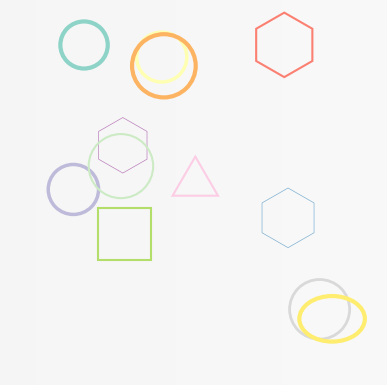[{"shape": "circle", "thickness": 3, "radius": 0.31, "center": [0.217, 0.883]}, {"shape": "circle", "thickness": 2.5, "radius": 0.32, "center": [0.417, 0.852]}, {"shape": "circle", "thickness": 2.5, "radius": 0.32, "center": [0.189, 0.508]}, {"shape": "hexagon", "thickness": 1.5, "radius": 0.42, "center": [0.734, 0.883]}, {"shape": "hexagon", "thickness": 0.5, "radius": 0.39, "center": [0.743, 0.434]}, {"shape": "circle", "thickness": 3, "radius": 0.41, "center": [0.423, 0.829]}, {"shape": "square", "thickness": 1.5, "radius": 0.34, "center": [0.321, 0.391]}, {"shape": "triangle", "thickness": 1.5, "radius": 0.34, "center": [0.504, 0.525]}, {"shape": "circle", "thickness": 2, "radius": 0.39, "center": [0.825, 0.197]}, {"shape": "hexagon", "thickness": 0.5, "radius": 0.36, "center": [0.317, 0.623]}, {"shape": "circle", "thickness": 1.5, "radius": 0.42, "center": [0.312, 0.569]}, {"shape": "oval", "thickness": 3, "radius": 0.42, "center": [0.857, 0.172]}]